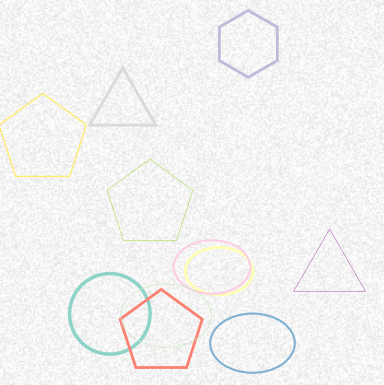[{"shape": "circle", "thickness": 2.5, "radius": 0.52, "center": [0.285, 0.185]}, {"shape": "oval", "thickness": 2, "radius": 0.44, "center": [0.569, 0.296]}, {"shape": "hexagon", "thickness": 2, "radius": 0.43, "center": [0.645, 0.886]}, {"shape": "pentagon", "thickness": 2, "radius": 0.56, "center": [0.419, 0.136]}, {"shape": "oval", "thickness": 1.5, "radius": 0.55, "center": [0.656, 0.109]}, {"shape": "pentagon", "thickness": 0.5, "radius": 0.59, "center": [0.39, 0.47]}, {"shape": "oval", "thickness": 1.5, "radius": 0.5, "center": [0.551, 0.306]}, {"shape": "triangle", "thickness": 2, "radius": 0.5, "center": [0.319, 0.725]}, {"shape": "triangle", "thickness": 0.5, "radius": 0.54, "center": [0.856, 0.297]}, {"shape": "oval", "thickness": 0.5, "radius": 0.59, "center": [0.431, 0.18]}, {"shape": "pentagon", "thickness": 1, "radius": 0.6, "center": [0.111, 0.638]}]